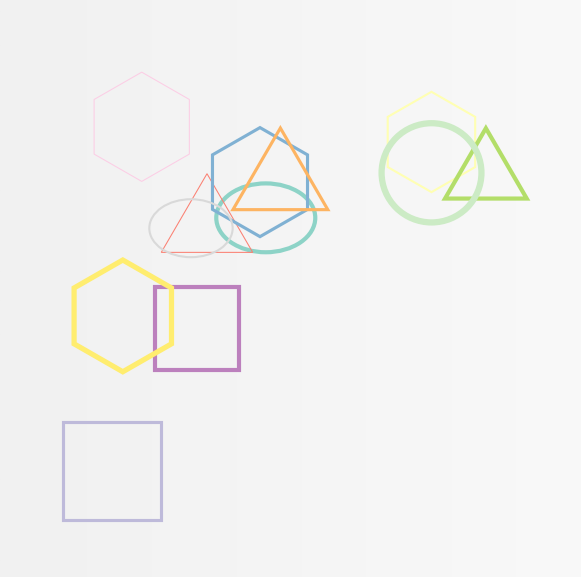[{"shape": "oval", "thickness": 2, "radius": 0.43, "center": [0.457, 0.622]}, {"shape": "hexagon", "thickness": 1, "radius": 0.43, "center": [0.742, 0.753]}, {"shape": "square", "thickness": 1.5, "radius": 0.42, "center": [0.192, 0.183]}, {"shape": "triangle", "thickness": 0.5, "radius": 0.45, "center": [0.356, 0.608]}, {"shape": "hexagon", "thickness": 1.5, "radius": 0.47, "center": [0.447, 0.684]}, {"shape": "triangle", "thickness": 1.5, "radius": 0.47, "center": [0.482, 0.683]}, {"shape": "triangle", "thickness": 2, "radius": 0.41, "center": [0.836, 0.696]}, {"shape": "hexagon", "thickness": 0.5, "radius": 0.47, "center": [0.244, 0.78]}, {"shape": "oval", "thickness": 1, "radius": 0.36, "center": [0.329, 0.604]}, {"shape": "square", "thickness": 2, "radius": 0.36, "center": [0.339, 0.43]}, {"shape": "circle", "thickness": 3, "radius": 0.43, "center": [0.742, 0.7]}, {"shape": "hexagon", "thickness": 2.5, "radius": 0.48, "center": [0.211, 0.452]}]